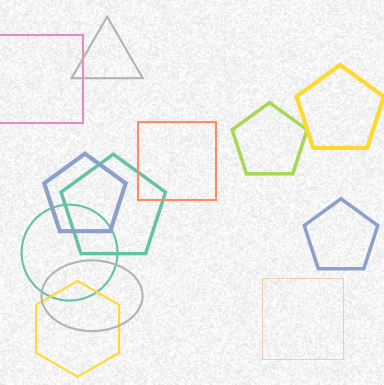[{"shape": "pentagon", "thickness": 2.5, "radius": 0.71, "center": [0.294, 0.457]}, {"shape": "circle", "thickness": 1.5, "radius": 0.62, "center": [0.181, 0.344]}, {"shape": "square", "thickness": 1.5, "radius": 0.51, "center": [0.46, 0.582]}, {"shape": "pentagon", "thickness": 3, "radius": 0.56, "center": [0.221, 0.49]}, {"shape": "pentagon", "thickness": 2.5, "radius": 0.5, "center": [0.886, 0.383]}, {"shape": "square", "thickness": 1.5, "radius": 0.57, "center": [0.102, 0.795]}, {"shape": "pentagon", "thickness": 2.5, "radius": 0.51, "center": [0.7, 0.631]}, {"shape": "pentagon", "thickness": 3, "radius": 0.6, "center": [0.884, 0.712]}, {"shape": "hexagon", "thickness": 1.5, "radius": 0.62, "center": [0.202, 0.146]}, {"shape": "square", "thickness": 0.5, "radius": 0.52, "center": [0.786, 0.172]}, {"shape": "oval", "thickness": 1.5, "radius": 0.66, "center": [0.239, 0.232]}, {"shape": "triangle", "thickness": 1.5, "radius": 0.53, "center": [0.278, 0.85]}]